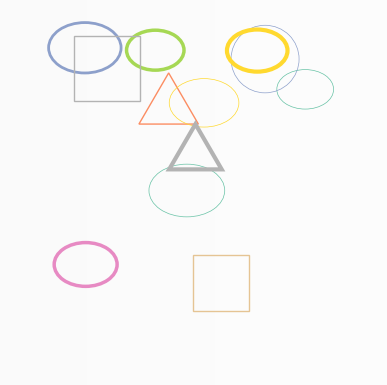[{"shape": "oval", "thickness": 0.5, "radius": 0.37, "center": [0.788, 0.768]}, {"shape": "oval", "thickness": 0.5, "radius": 0.49, "center": [0.482, 0.505]}, {"shape": "triangle", "thickness": 1, "radius": 0.44, "center": [0.435, 0.722]}, {"shape": "circle", "thickness": 0.5, "radius": 0.44, "center": [0.684, 0.847]}, {"shape": "oval", "thickness": 2, "radius": 0.47, "center": [0.219, 0.876]}, {"shape": "oval", "thickness": 2.5, "radius": 0.41, "center": [0.221, 0.313]}, {"shape": "oval", "thickness": 2.5, "radius": 0.37, "center": [0.401, 0.87]}, {"shape": "oval", "thickness": 0.5, "radius": 0.45, "center": [0.527, 0.733]}, {"shape": "oval", "thickness": 3, "radius": 0.39, "center": [0.664, 0.869]}, {"shape": "square", "thickness": 1, "radius": 0.36, "center": [0.571, 0.265]}, {"shape": "triangle", "thickness": 3, "radius": 0.39, "center": [0.504, 0.599]}, {"shape": "square", "thickness": 1, "radius": 0.42, "center": [0.276, 0.822]}]